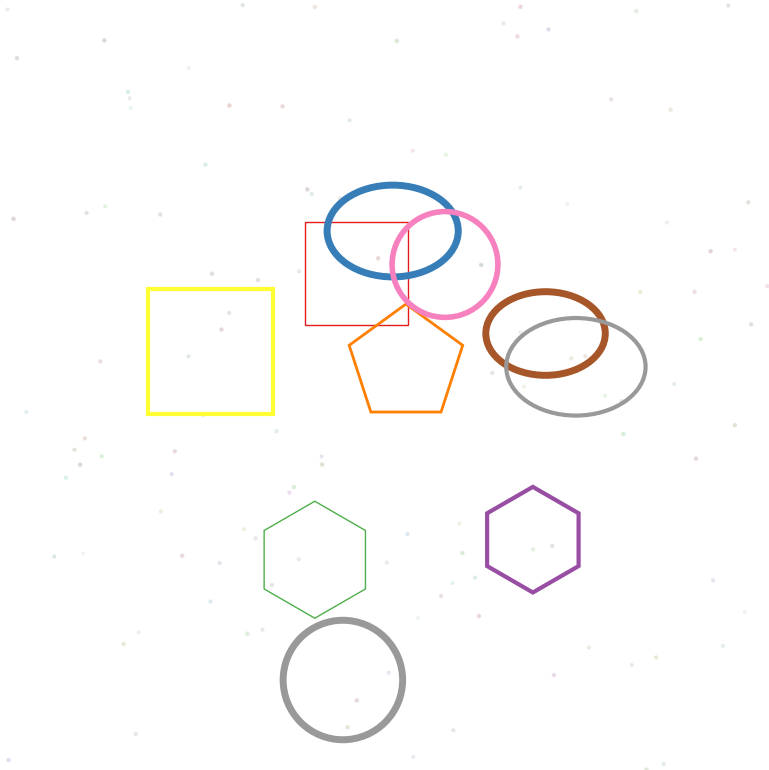[{"shape": "square", "thickness": 0.5, "radius": 0.33, "center": [0.463, 0.645]}, {"shape": "oval", "thickness": 2.5, "radius": 0.43, "center": [0.51, 0.7]}, {"shape": "hexagon", "thickness": 0.5, "radius": 0.38, "center": [0.409, 0.273]}, {"shape": "hexagon", "thickness": 1.5, "radius": 0.34, "center": [0.692, 0.299]}, {"shape": "pentagon", "thickness": 1, "radius": 0.39, "center": [0.527, 0.528]}, {"shape": "square", "thickness": 1.5, "radius": 0.4, "center": [0.273, 0.544]}, {"shape": "oval", "thickness": 2.5, "radius": 0.39, "center": [0.709, 0.567]}, {"shape": "circle", "thickness": 2, "radius": 0.34, "center": [0.578, 0.657]}, {"shape": "oval", "thickness": 1.5, "radius": 0.45, "center": [0.748, 0.524]}, {"shape": "circle", "thickness": 2.5, "radius": 0.39, "center": [0.445, 0.117]}]